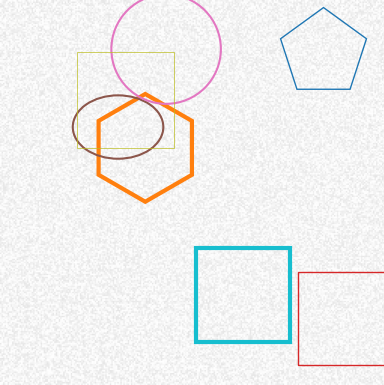[{"shape": "pentagon", "thickness": 1, "radius": 0.59, "center": [0.84, 0.863]}, {"shape": "hexagon", "thickness": 3, "radius": 0.7, "center": [0.377, 0.616]}, {"shape": "square", "thickness": 1, "radius": 0.6, "center": [0.895, 0.172]}, {"shape": "oval", "thickness": 1.5, "radius": 0.59, "center": [0.307, 0.67]}, {"shape": "circle", "thickness": 1.5, "radius": 0.71, "center": [0.431, 0.873]}, {"shape": "square", "thickness": 0.5, "radius": 0.63, "center": [0.326, 0.74]}, {"shape": "square", "thickness": 3, "radius": 0.61, "center": [0.631, 0.234]}]